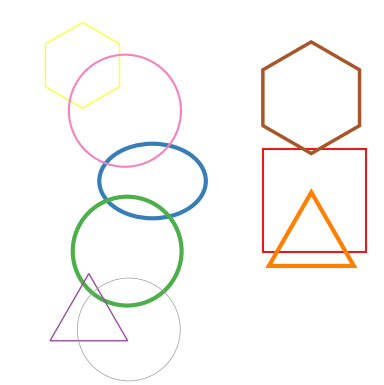[{"shape": "square", "thickness": 1.5, "radius": 0.67, "center": [0.818, 0.478]}, {"shape": "oval", "thickness": 3, "radius": 0.69, "center": [0.396, 0.53]}, {"shape": "circle", "thickness": 3, "radius": 0.71, "center": [0.33, 0.348]}, {"shape": "triangle", "thickness": 1, "radius": 0.58, "center": [0.231, 0.173]}, {"shape": "triangle", "thickness": 3, "radius": 0.64, "center": [0.809, 0.373]}, {"shape": "hexagon", "thickness": 1, "radius": 0.56, "center": [0.214, 0.831]}, {"shape": "hexagon", "thickness": 2.5, "radius": 0.72, "center": [0.808, 0.746]}, {"shape": "circle", "thickness": 1.5, "radius": 0.73, "center": [0.325, 0.712]}, {"shape": "circle", "thickness": 0.5, "radius": 0.67, "center": [0.335, 0.144]}]